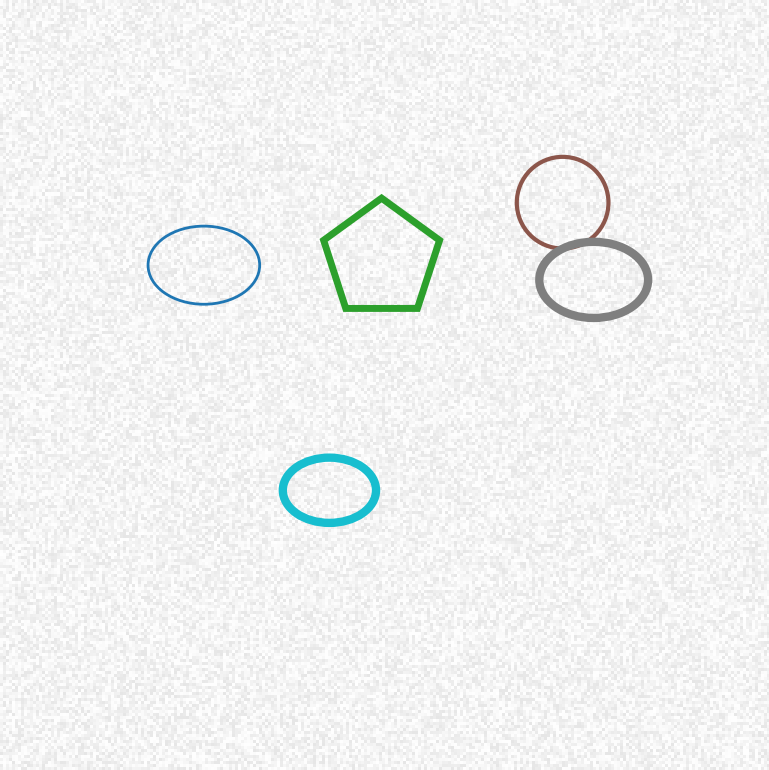[{"shape": "oval", "thickness": 1, "radius": 0.36, "center": [0.265, 0.656]}, {"shape": "pentagon", "thickness": 2.5, "radius": 0.4, "center": [0.496, 0.663]}, {"shape": "circle", "thickness": 1.5, "radius": 0.3, "center": [0.731, 0.737]}, {"shape": "oval", "thickness": 3, "radius": 0.35, "center": [0.771, 0.637]}, {"shape": "oval", "thickness": 3, "radius": 0.3, "center": [0.428, 0.363]}]